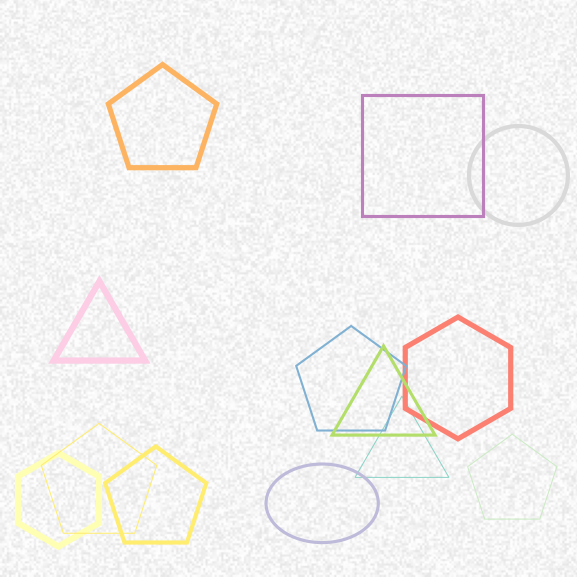[{"shape": "triangle", "thickness": 0.5, "radius": 0.47, "center": [0.696, 0.219]}, {"shape": "hexagon", "thickness": 3, "radius": 0.4, "center": [0.101, 0.134]}, {"shape": "oval", "thickness": 1.5, "radius": 0.49, "center": [0.558, 0.128]}, {"shape": "hexagon", "thickness": 2.5, "radius": 0.53, "center": [0.793, 0.345]}, {"shape": "pentagon", "thickness": 1, "radius": 0.5, "center": [0.608, 0.335]}, {"shape": "pentagon", "thickness": 2.5, "radius": 0.49, "center": [0.281, 0.789]}, {"shape": "triangle", "thickness": 1.5, "radius": 0.51, "center": [0.664, 0.297]}, {"shape": "triangle", "thickness": 3, "radius": 0.46, "center": [0.172, 0.421]}, {"shape": "circle", "thickness": 2, "radius": 0.43, "center": [0.898, 0.695]}, {"shape": "square", "thickness": 1.5, "radius": 0.52, "center": [0.731, 0.73]}, {"shape": "pentagon", "thickness": 0.5, "radius": 0.41, "center": [0.887, 0.166]}, {"shape": "pentagon", "thickness": 2, "radius": 0.46, "center": [0.27, 0.134]}, {"shape": "pentagon", "thickness": 0.5, "radius": 0.53, "center": [0.171, 0.161]}]